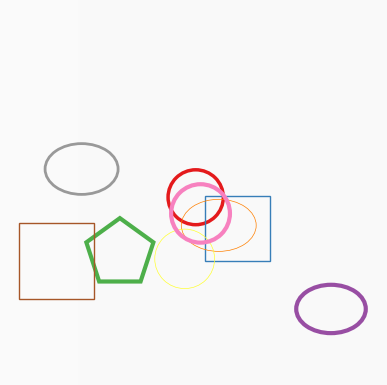[{"shape": "circle", "thickness": 2.5, "radius": 0.36, "center": [0.505, 0.488]}, {"shape": "square", "thickness": 1, "radius": 0.42, "center": [0.613, 0.406]}, {"shape": "pentagon", "thickness": 3, "radius": 0.45, "center": [0.309, 0.342]}, {"shape": "oval", "thickness": 3, "radius": 0.45, "center": [0.854, 0.198]}, {"shape": "oval", "thickness": 0.5, "radius": 0.48, "center": [0.565, 0.415]}, {"shape": "circle", "thickness": 0.5, "radius": 0.39, "center": [0.477, 0.328]}, {"shape": "square", "thickness": 1, "radius": 0.49, "center": [0.146, 0.322]}, {"shape": "circle", "thickness": 3, "radius": 0.38, "center": [0.518, 0.446]}, {"shape": "oval", "thickness": 2, "radius": 0.47, "center": [0.211, 0.561]}]